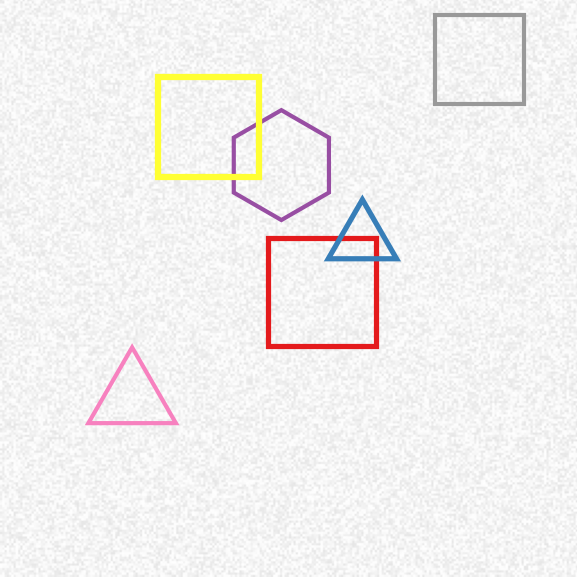[{"shape": "square", "thickness": 2.5, "radius": 0.47, "center": [0.557, 0.494]}, {"shape": "triangle", "thickness": 2.5, "radius": 0.34, "center": [0.628, 0.585]}, {"shape": "hexagon", "thickness": 2, "radius": 0.48, "center": [0.487, 0.713]}, {"shape": "square", "thickness": 3, "radius": 0.44, "center": [0.361, 0.779]}, {"shape": "triangle", "thickness": 2, "radius": 0.44, "center": [0.229, 0.31]}, {"shape": "square", "thickness": 2, "radius": 0.38, "center": [0.83, 0.896]}]